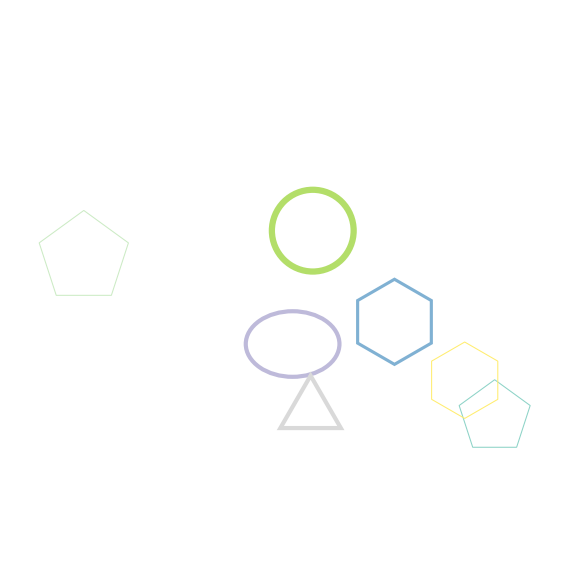[{"shape": "pentagon", "thickness": 0.5, "radius": 0.32, "center": [0.857, 0.277]}, {"shape": "oval", "thickness": 2, "radius": 0.41, "center": [0.507, 0.403]}, {"shape": "hexagon", "thickness": 1.5, "radius": 0.37, "center": [0.683, 0.442]}, {"shape": "circle", "thickness": 3, "radius": 0.35, "center": [0.542, 0.6]}, {"shape": "triangle", "thickness": 2, "radius": 0.3, "center": [0.538, 0.288]}, {"shape": "pentagon", "thickness": 0.5, "radius": 0.41, "center": [0.145, 0.553]}, {"shape": "hexagon", "thickness": 0.5, "radius": 0.33, "center": [0.805, 0.341]}]